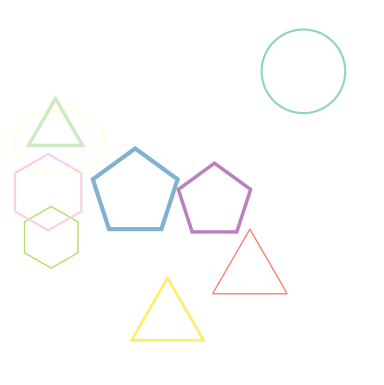[{"shape": "circle", "thickness": 1.5, "radius": 0.54, "center": [0.788, 0.815]}, {"shape": "oval", "thickness": 0.5, "radius": 0.59, "center": [0.155, 0.632]}, {"shape": "triangle", "thickness": 1, "radius": 0.56, "center": [0.649, 0.293]}, {"shape": "pentagon", "thickness": 3, "radius": 0.58, "center": [0.351, 0.499]}, {"shape": "hexagon", "thickness": 1, "radius": 0.4, "center": [0.133, 0.384]}, {"shape": "hexagon", "thickness": 1.5, "radius": 0.5, "center": [0.125, 0.501]}, {"shape": "pentagon", "thickness": 2.5, "radius": 0.49, "center": [0.557, 0.477]}, {"shape": "triangle", "thickness": 2.5, "radius": 0.41, "center": [0.144, 0.663]}, {"shape": "triangle", "thickness": 2, "radius": 0.54, "center": [0.435, 0.17]}]